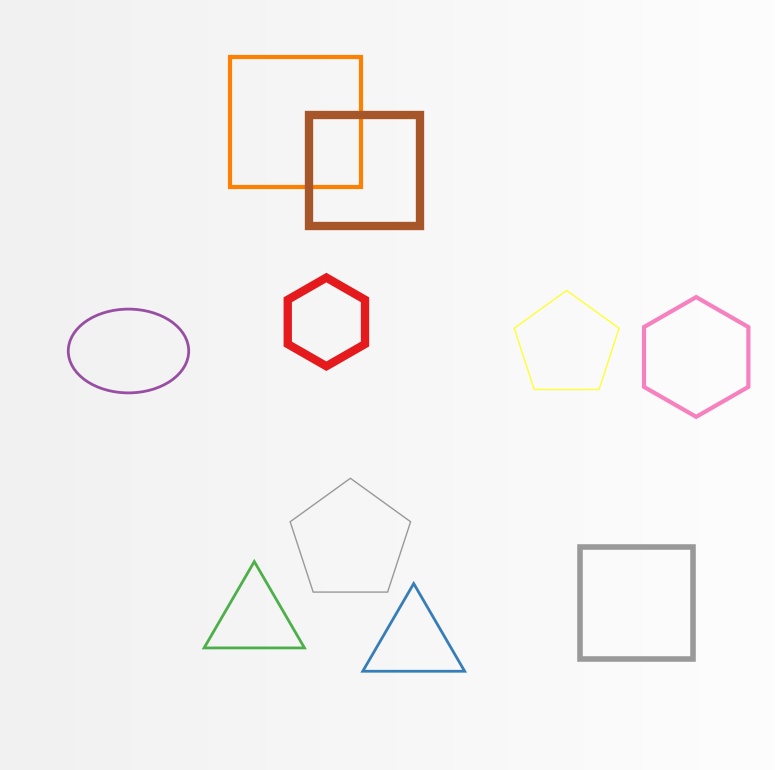[{"shape": "hexagon", "thickness": 3, "radius": 0.29, "center": [0.421, 0.582]}, {"shape": "triangle", "thickness": 1, "radius": 0.38, "center": [0.534, 0.166]}, {"shape": "triangle", "thickness": 1, "radius": 0.37, "center": [0.328, 0.196]}, {"shape": "oval", "thickness": 1, "radius": 0.39, "center": [0.166, 0.544]}, {"shape": "square", "thickness": 1.5, "radius": 0.42, "center": [0.381, 0.842]}, {"shape": "pentagon", "thickness": 0.5, "radius": 0.36, "center": [0.731, 0.552]}, {"shape": "square", "thickness": 3, "radius": 0.36, "center": [0.47, 0.778]}, {"shape": "hexagon", "thickness": 1.5, "radius": 0.39, "center": [0.898, 0.536]}, {"shape": "square", "thickness": 2, "radius": 0.36, "center": [0.822, 0.217]}, {"shape": "pentagon", "thickness": 0.5, "radius": 0.41, "center": [0.452, 0.297]}]